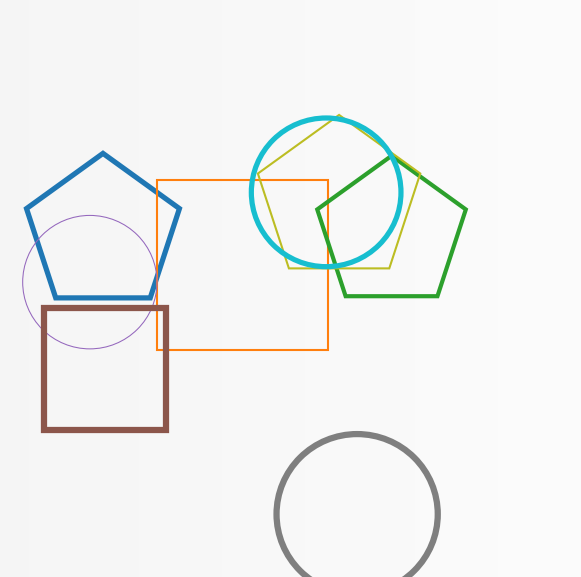[{"shape": "pentagon", "thickness": 2.5, "radius": 0.69, "center": [0.177, 0.595]}, {"shape": "square", "thickness": 1, "radius": 0.73, "center": [0.417, 0.54]}, {"shape": "pentagon", "thickness": 2, "radius": 0.67, "center": [0.674, 0.595]}, {"shape": "circle", "thickness": 0.5, "radius": 0.58, "center": [0.155, 0.511]}, {"shape": "square", "thickness": 3, "radius": 0.53, "center": [0.181, 0.359]}, {"shape": "circle", "thickness": 3, "radius": 0.69, "center": [0.614, 0.109]}, {"shape": "pentagon", "thickness": 1, "radius": 0.73, "center": [0.583, 0.653]}, {"shape": "circle", "thickness": 2.5, "radius": 0.64, "center": [0.561, 0.666]}]